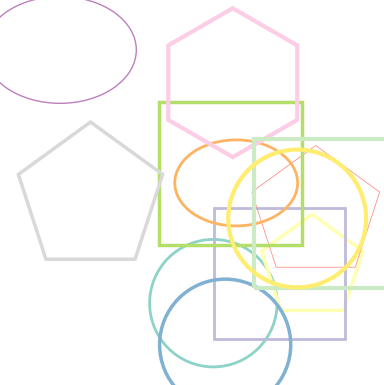[{"shape": "circle", "thickness": 2, "radius": 0.83, "center": [0.554, 0.213]}, {"shape": "pentagon", "thickness": 2.5, "radius": 0.69, "center": [0.811, 0.305]}, {"shape": "square", "thickness": 2, "radius": 0.85, "center": [0.726, 0.29]}, {"shape": "pentagon", "thickness": 0.5, "radius": 0.87, "center": [0.82, 0.447]}, {"shape": "circle", "thickness": 2.5, "radius": 0.85, "center": [0.585, 0.105]}, {"shape": "oval", "thickness": 2, "radius": 0.8, "center": [0.614, 0.525]}, {"shape": "square", "thickness": 2.5, "radius": 0.93, "center": [0.598, 0.55]}, {"shape": "hexagon", "thickness": 3, "radius": 0.97, "center": [0.605, 0.785]}, {"shape": "pentagon", "thickness": 2.5, "radius": 0.98, "center": [0.235, 0.486]}, {"shape": "oval", "thickness": 1, "radius": 0.99, "center": [0.156, 0.87]}, {"shape": "square", "thickness": 3, "radius": 0.97, "center": [0.854, 0.447]}, {"shape": "circle", "thickness": 3, "radius": 0.89, "center": [0.772, 0.432]}]